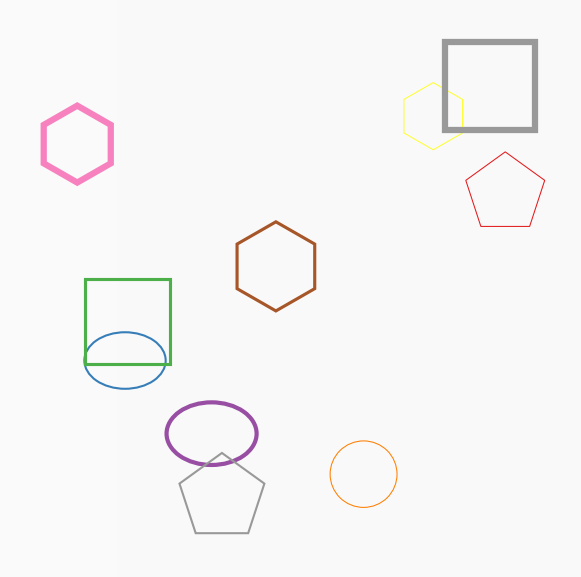[{"shape": "pentagon", "thickness": 0.5, "radius": 0.36, "center": [0.869, 0.665]}, {"shape": "oval", "thickness": 1, "radius": 0.35, "center": [0.215, 0.375]}, {"shape": "square", "thickness": 1.5, "radius": 0.36, "center": [0.219, 0.442]}, {"shape": "oval", "thickness": 2, "radius": 0.39, "center": [0.364, 0.248]}, {"shape": "circle", "thickness": 0.5, "radius": 0.29, "center": [0.626, 0.178]}, {"shape": "hexagon", "thickness": 0.5, "radius": 0.29, "center": [0.745, 0.798]}, {"shape": "hexagon", "thickness": 1.5, "radius": 0.39, "center": [0.475, 0.538]}, {"shape": "hexagon", "thickness": 3, "radius": 0.33, "center": [0.133, 0.75]}, {"shape": "pentagon", "thickness": 1, "radius": 0.38, "center": [0.382, 0.138]}, {"shape": "square", "thickness": 3, "radius": 0.38, "center": [0.843, 0.85]}]